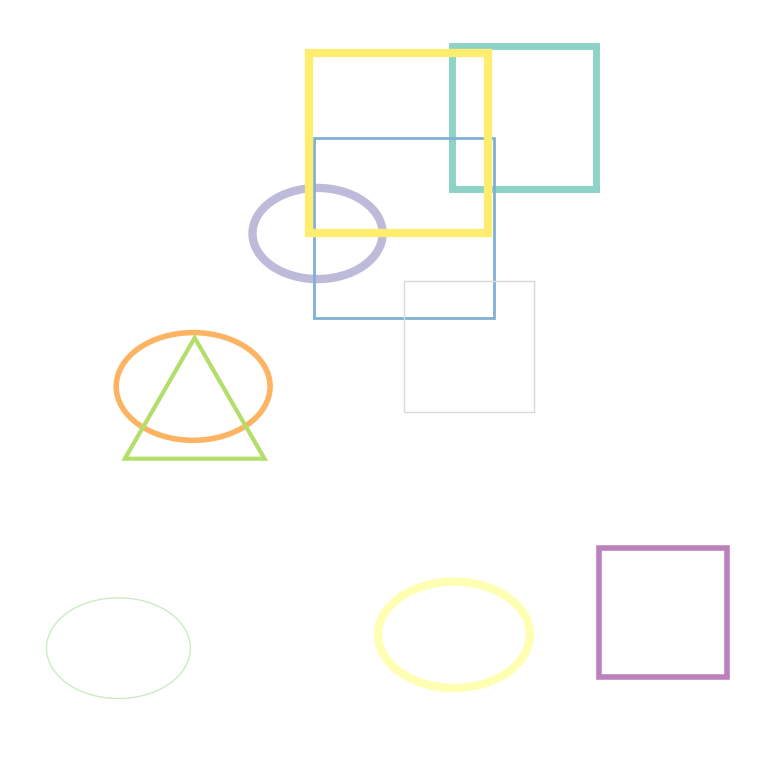[{"shape": "square", "thickness": 2.5, "radius": 0.47, "center": [0.681, 0.848]}, {"shape": "oval", "thickness": 3, "radius": 0.49, "center": [0.59, 0.176]}, {"shape": "oval", "thickness": 3, "radius": 0.42, "center": [0.412, 0.697]}, {"shape": "square", "thickness": 1, "radius": 0.58, "center": [0.525, 0.704]}, {"shape": "oval", "thickness": 2, "radius": 0.5, "center": [0.251, 0.498]}, {"shape": "triangle", "thickness": 1.5, "radius": 0.52, "center": [0.253, 0.457]}, {"shape": "square", "thickness": 0.5, "radius": 0.42, "center": [0.609, 0.55]}, {"shape": "square", "thickness": 2, "radius": 0.42, "center": [0.861, 0.204]}, {"shape": "oval", "thickness": 0.5, "radius": 0.47, "center": [0.154, 0.158]}, {"shape": "square", "thickness": 3, "radius": 0.58, "center": [0.518, 0.814]}]